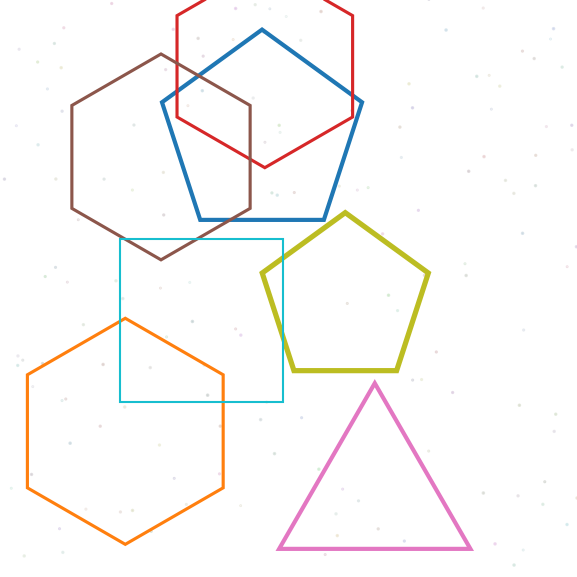[{"shape": "pentagon", "thickness": 2, "radius": 0.91, "center": [0.454, 0.766]}, {"shape": "hexagon", "thickness": 1.5, "radius": 0.98, "center": [0.217, 0.252]}, {"shape": "hexagon", "thickness": 1.5, "radius": 0.88, "center": [0.459, 0.884]}, {"shape": "hexagon", "thickness": 1.5, "radius": 0.89, "center": [0.279, 0.727]}, {"shape": "triangle", "thickness": 2, "radius": 0.96, "center": [0.649, 0.144]}, {"shape": "pentagon", "thickness": 2.5, "radius": 0.76, "center": [0.598, 0.48]}, {"shape": "square", "thickness": 1, "radius": 0.7, "center": [0.348, 0.444]}]